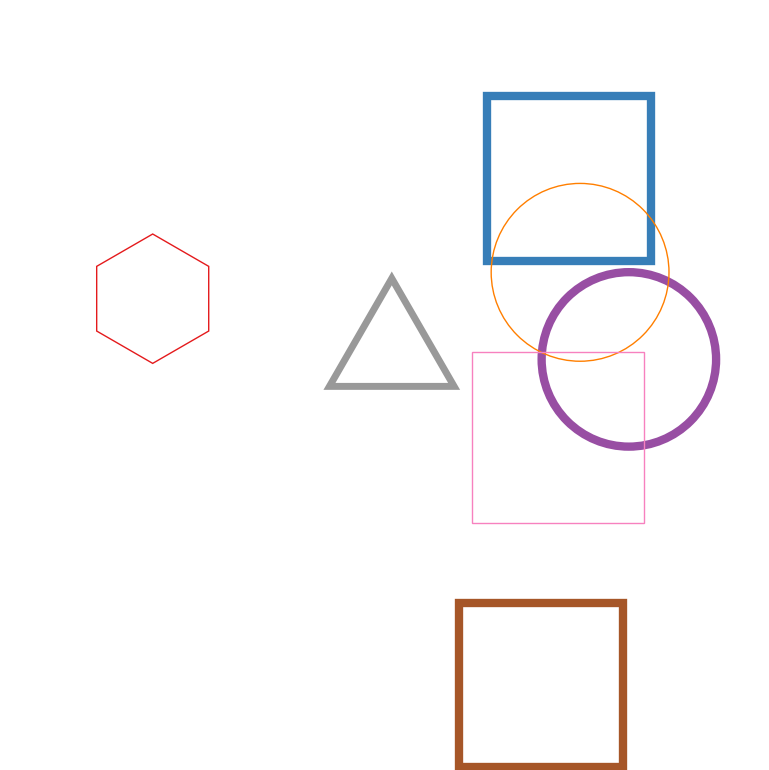[{"shape": "hexagon", "thickness": 0.5, "radius": 0.42, "center": [0.198, 0.612]}, {"shape": "square", "thickness": 3, "radius": 0.54, "center": [0.739, 0.768]}, {"shape": "circle", "thickness": 3, "radius": 0.57, "center": [0.817, 0.533]}, {"shape": "circle", "thickness": 0.5, "radius": 0.58, "center": [0.753, 0.646]}, {"shape": "square", "thickness": 3, "radius": 0.53, "center": [0.702, 0.11]}, {"shape": "square", "thickness": 0.5, "radius": 0.56, "center": [0.725, 0.431]}, {"shape": "triangle", "thickness": 2.5, "radius": 0.47, "center": [0.509, 0.545]}]